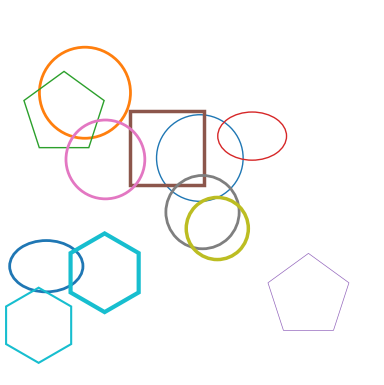[{"shape": "oval", "thickness": 2, "radius": 0.48, "center": [0.12, 0.309]}, {"shape": "circle", "thickness": 1, "radius": 0.56, "center": [0.519, 0.59]}, {"shape": "circle", "thickness": 2, "radius": 0.59, "center": [0.221, 0.759]}, {"shape": "pentagon", "thickness": 1, "radius": 0.55, "center": [0.166, 0.705]}, {"shape": "oval", "thickness": 1, "radius": 0.45, "center": [0.655, 0.646]}, {"shape": "pentagon", "thickness": 0.5, "radius": 0.55, "center": [0.801, 0.231]}, {"shape": "square", "thickness": 2.5, "radius": 0.48, "center": [0.434, 0.616]}, {"shape": "circle", "thickness": 2, "radius": 0.51, "center": [0.274, 0.586]}, {"shape": "circle", "thickness": 2, "radius": 0.48, "center": [0.526, 0.449]}, {"shape": "circle", "thickness": 2.5, "radius": 0.4, "center": [0.564, 0.406]}, {"shape": "hexagon", "thickness": 1.5, "radius": 0.49, "center": [0.1, 0.155]}, {"shape": "hexagon", "thickness": 3, "radius": 0.51, "center": [0.272, 0.292]}]